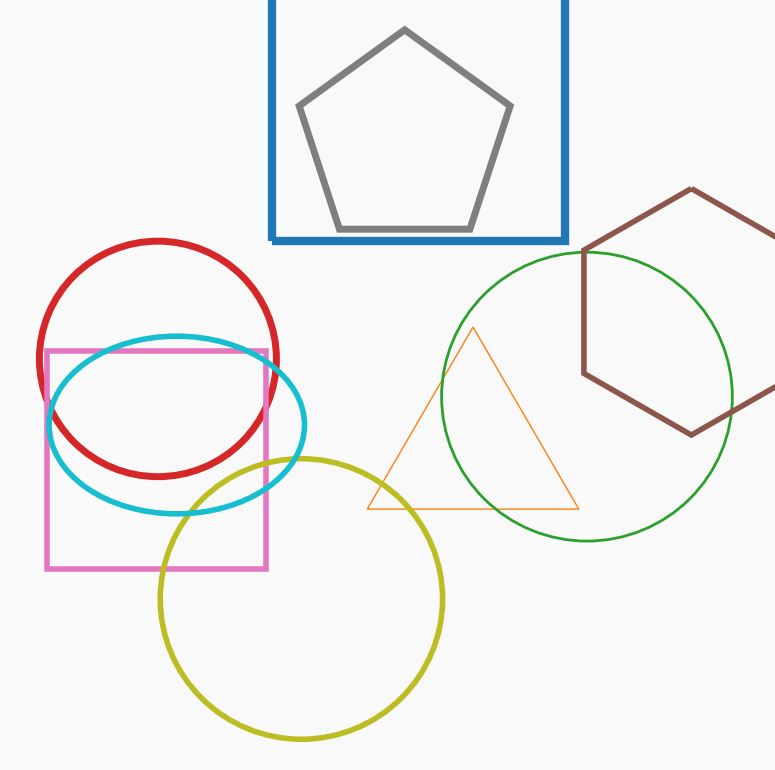[{"shape": "square", "thickness": 3, "radius": 0.95, "center": [0.54, 0.877]}, {"shape": "triangle", "thickness": 0.5, "radius": 0.79, "center": [0.61, 0.418]}, {"shape": "circle", "thickness": 1, "radius": 0.94, "center": [0.757, 0.485]}, {"shape": "circle", "thickness": 2.5, "radius": 0.76, "center": [0.204, 0.534]}, {"shape": "hexagon", "thickness": 2, "radius": 0.8, "center": [0.892, 0.595]}, {"shape": "square", "thickness": 2, "radius": 0.71, "center": [0.202, 0.402]}, {"shape": "pentagon", "thickness": 2.5, "radius": 0.72, "center": [0.522, 0.818]}, {"shape": "circle", "thickness": 2, "radius": 0.91, "center": [0.389, 0.222]}, {"shape": "oval", "thickness": 2, "radius": 0.82, "center": [0.228, 0.448]}]